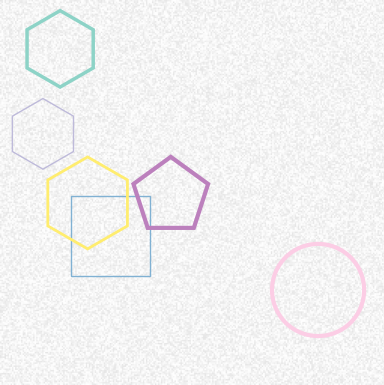[{"shape": "hexagon", "thickness": 2.5, "radius": 0.5, "center": [0.156, 0.873]}, {"shape": "hexagon", "thickness": 1, "radius": 0.46, "center": [0.112, 0.652]}, {"shape": "square", "thickness": 1, "radius": 0.51, "center": [0.287, 0.387]}, {"shape": "circle", "thickness": 3, "radius": 0.6, "center": [0.826, 0.247]}, {"shape": "pentagon", "thickness": 3, "radius": 0.51, "center": [0.444, 0.491]}, {"shape": "hexagon", "thickness": 2, "radius": 0.6, "center": [0.228, 0.473]}]